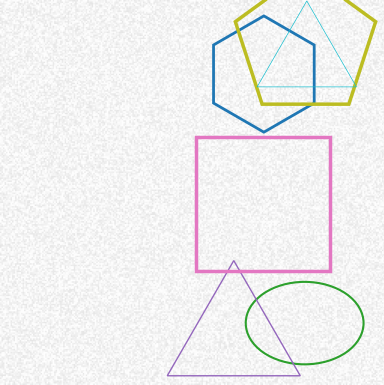[{"shape": "hexagon", "thickness": 2, "radius": 0.75, "center": [0.685, 0.808]}, {"shape": "oval", "thickness": 1.5, "radius": 0.77, "center": [0.791, 0.161]}, {"shape": "triangle", "thickness": 1, "radius": 1.0, "center": [0.607, 0.124]}, {"shape": "square", "thickness": 2.5, "radius": 0.88, "center": [0.683, 0.47]}, {"shape": "pentagon", "thickness": 2.5, "radius": 0.96, "center": [0.793, 0.884]}, {"shape": "triangle", "thickness": 0.5, "radius": 0.74, "center": [0.797, 0.849]}]